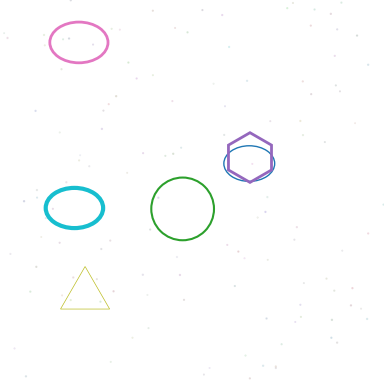[{"shape": "oval", "thickness": 1, "radius": 0.33, "center": [0.647, 0.575]}, {"shape": "circle", "thickness": 1.5, "radius": 0.41, "center": [0.474, 0.457]}, {"shape": "hexagon", "thickness": 2, "radius": 0.32, "center": [0.649, 0.591]}, {"shape": "oval", "thickness": 2, "radius": 0.38, "center": [0.205, 0.89]}, {"shape": "triangle", "thickness": 0.5, "radius": 0.37, "center": [0.221, 0.234]}, {"shape": "oval", "thickness": 3, "radius": 0.37, "center": [0.193, 0.46]}]